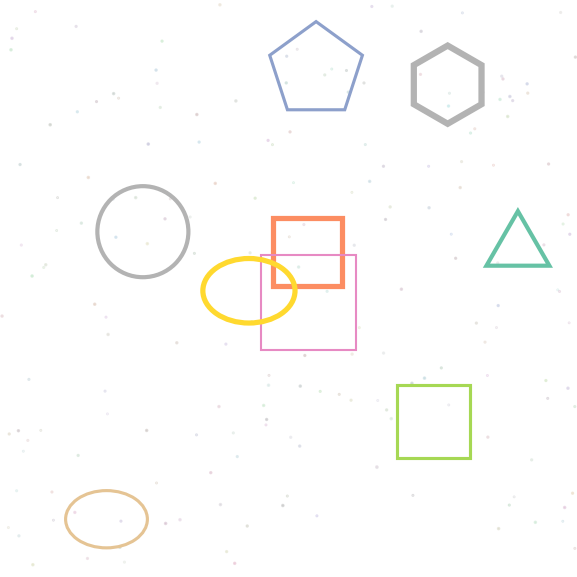[{"shape": "triangle", "thickness": 2, "radius": 0.31, "center": [0.897, 0.571]}, {"shape": "square", "thickness": 2.5, "radius": 0.3, "center": [0.533, 0.563]}, {"shape": "pentagon", "thickness": 1.5, "radius": 0.42, "center": [0.547, 0.877]}, {"shape": "square", "thickness": 1, "radius": 0.41, "center": [0.534, 0.476]}, {"shape": "square", "thickness": 1.5, "radius": 0.32, "center": [0.751, 0.269]}, {"shape": "oval", "thickness": 2.5, "radius": 0.4, "center": [0.431, 0.496]}, {"shape": "oval", "thickness": 1.5, "radius": 0.35, "center": [0.184, 0.1]}, {"shape": "hexagon", "thickness": 3, "radius": 0.34, "center": [0.775, 0.853]}, {"shape": "circle", "thickness": 2, "radius": 0.39, "center": [0.247, 0.598]}]